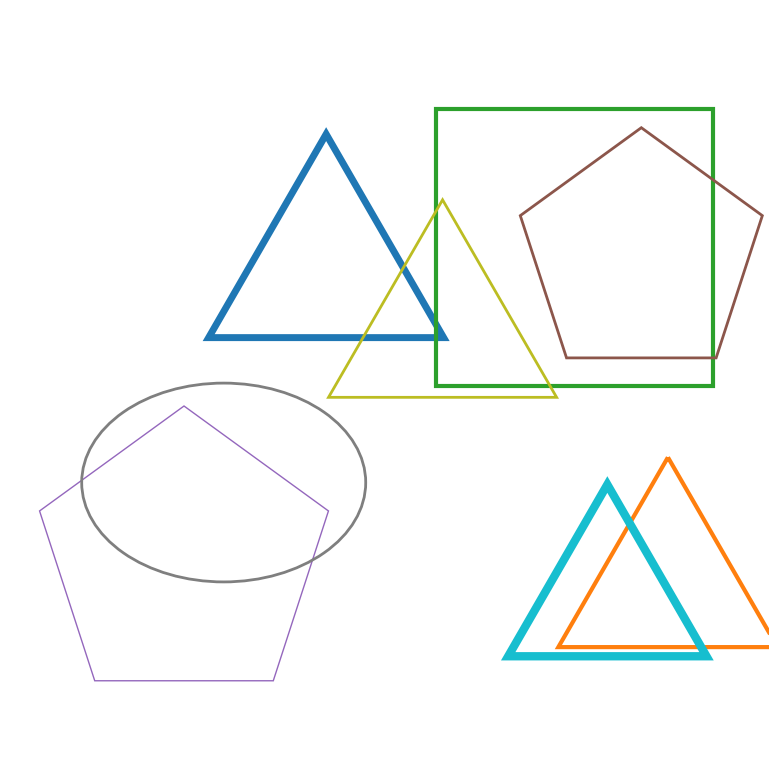[{"shape": "triangle", "thickness": 2.5, "radius": 0.88, "center": [0.424, 0.65]}, {"shape": "triangle", "thickness": 1.5, "radius": 0.82, "center": [0.867, 0.242]}, {"shape": "square", "thickness": 1.5, "radius": 0.9, "center": [0.746, 0.679]}, {"shape": "pentagon", "thickness": 0.5, "radius": 0.99, "center": [0.239, 0.275]}, {"shape": "pentagon", "thickness": 1, "radius": 0.83, "center": [0.833, 0.669]}, {"shape": "oval", "thickness": 1, "radius": 0.92, "center": [0.291, 0.373]}, {"shape": "triangle", "thickness": 1, "radius": 0.86, "center": [0.575, 0.569]}, {"shape": "triangle", "thickness": 3, "radius": 0.74, "center": [0.789, 0.222]}]